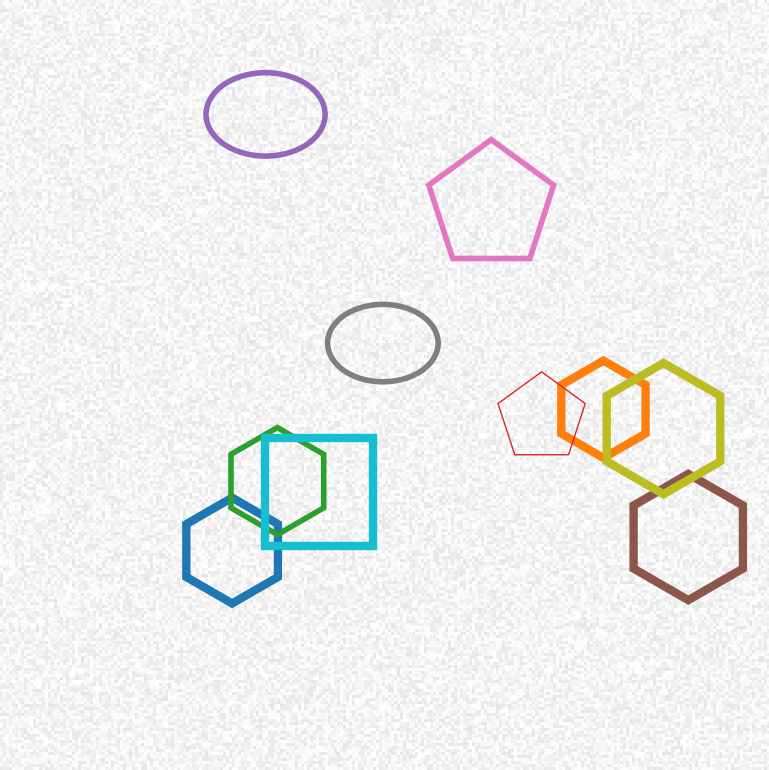[{"shape": "hexagon", "thickness": 3, "radius": 0.34, "center": [0.301, 0.285]}, {"shape": "hexagon", "thickness": 3, "radius": 0.32, "center": [0.784, 0.468]}, {"shape": "hexagon", "thickness": 2, "radius": 0.35, "center": [0.36, 0.375]}, {"shape": "pentagon", "thickness": 0.5, "radius": 0.3, "center": [0.703, 0.458]}, {"shape": "oval", "thickness": 2, "radius": 0.39, "center": [0.345, 0.851]}, {"shape": "hexagon", "thickness": 3, "radius": 0.41, "center": [0.894, 0.303]}, {"shape": "pentagon", "thickness": 2, "radius": 0.43, "center": [0.638, 0.733]}, {"shape": "oval", "thickness": 2, "radius": 0.36, "center": [0.497, 0.554]}, {"shape": "hexagon", "thickness": 3, "radius": 0.43, "center": [0.862, 0.443]}, {"shape": "square", "thickness": 3, "radius": 0.35, "center": [0.414, 0.361]}]